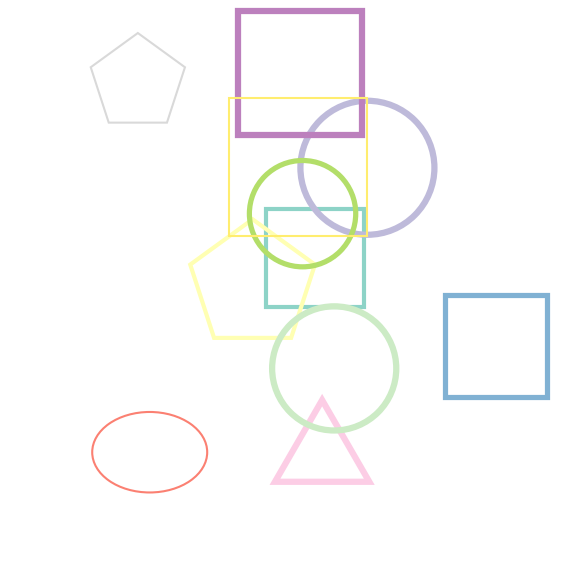[{"shape": "square", "thickness": 2, "radius": 0.43, "center": [0.546, 0.552]}, {"shape": "pentagon", "thickness": 2, "radius": 0.57, "center": [0.437, 0.506]}, {"shape": "circle", "thickness": 3, "radius": 0.58, "center": [0.636, 0.709]}, {"shape": "oval", "thickness": 1, "radius": 0.5, "center": [0.259, 0.216]}, {"shape": "square", "thickness": 2.5, "radius": 0.44, "center": [0.859, 0.4]}, {"shape": "circle", "thickness": 2.5, "radius": 0.46, "center": [0.524, 0.629]}, {"shape": "triangle", "thickness": 3, "radius": 0.47, "center": [0.558, 0.212]}, {"shape": "pentagon", "thickness": 1, "radius": 0.43, "center": [0.239, 0.856]}, {"shape": "square", "thickness": 3, "radius": 0.54, "center": [0.519, 0.873]}, {"shape": "circle", "thickness": 3, "radius": 0.54, "center": [0.579, 0.361]}, {"shape": "square", "thickness": 1, "radius": 0.6, "center": [0.516, 0.71]}]